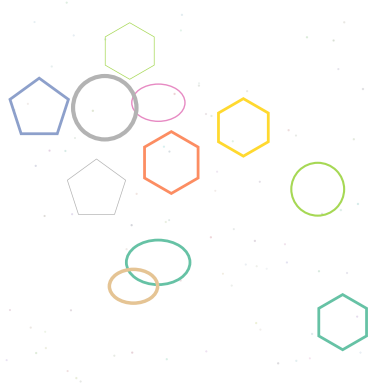[{"shape": "oval", "thickness": 2, "radius": 0.41, "center": [0.411, 0.319]}, {"shape": "hexagon", "thickness": 2, "radius": 0.36, "center": [0.89, 0.163]}, {"shape": "hexagon", "thickness": 2, "radius": 0.4, "center": [0.445, 0.578]}, {"shape": "pentagon", "thickness": 2, "radius": 0.4, "center": [0.102, 0.717]}, {"shape": "oval", "thickness": 1, "radius": 0.35, "center": [0.411, 0.733]}, {"shape": "circle", "thickness": 1.5, "radius": 0.34, "center": [0.825, 0.509]}, {"shape": "hexagon", "thickness": 0.5, "radius": 0.37, "center": [0.337, 0.868]}, {"shape": "hexagon", "thickness": 2, "radius": 0.37, "center": [0.632, 0.669]}, {"shape": "oval", "thickness": 2.5, "radius": 0.31, "center": [0.347, 0.256]}, {"shape": "circle", "thickness": 3, "radius": 0.41, "center": [0.272, 0.72]}, {"shape": "pentagon", "thickness": 0.5, "radius": 0.4, "center": [0.251, 0.507]}]